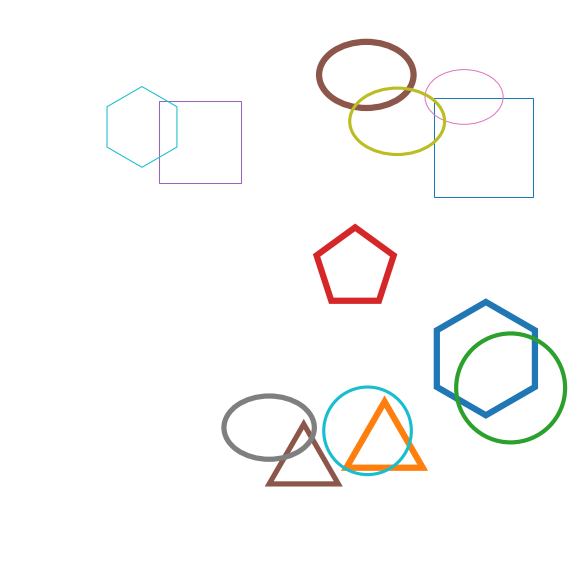[{"shape": "square", "thickness": 0.5, "radius": 0.43, "center": [0.837, 0.744]}, {"shape": "hexagon", "thickness": 3, "radius": 0.49, "center": [0.841, 0.378]}, {"shape": "triangle", "thickness": 3, "radius": 0.38, "center": [0.666, 0.227]}, {"shape": "circle", "thickness": 2, "radius": 0.47, "center": [0.884, 0.327]}, {"shape": "pentagon", "thickness": 3, "radius": 0.35, "center": [0.615, 0.535]}, {"shape": "square", "thickness": 0.5, "radius": 0.36, "center": [0.346, 0.753]}, {"shape": "triangle", "thickness": 2.5, "radius": 0.35, "center": [0.526, 0.196]}, {"shape": "oval", "thickness": 3, "radius": 0.41, "center": [0.634, 0.869]}, {"shape": "oval", "thickness": 0.5, "radius": 0.34, "center": [0.804, 0.831]}, {"shape": "oval", "thickness": 2.5, "radius": 0.39, "center": [0.466, 0.259]}, {"shape": "oval", "thickness": 1.5, "radius": 0.41, "center": [0.688, 0.789]}, {"shape": "hexagon", "thickness": 0.5, "radius": 0.35, "center": [0.246, 0.779]}, {"shape": "circle", "thickness": 1.5, "radius": 0.38, "center": [0.636, 0.253]}]